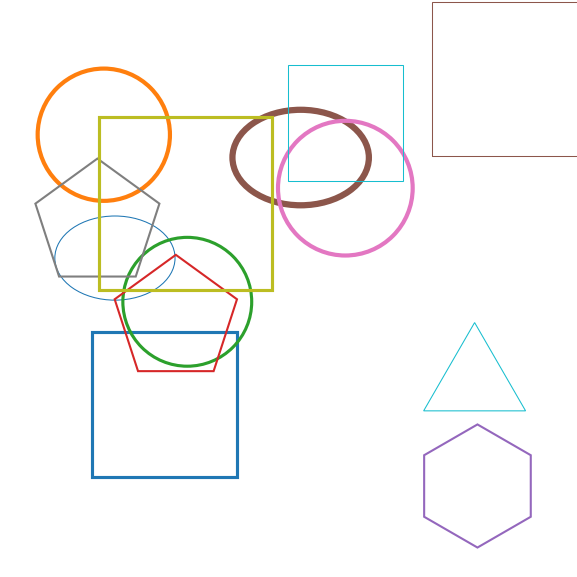[{"shape": "oval", "thickness": 0.5, "radius": 0.52, "center": [0.199, 0.552]}, {"shape": "square", "thickness": 1.5, "radius": 0.63, "center": [0.285, 0.299]}, {"shape": "circle", "thickness": 2, "radius": 0.57, "center": [0.18, 0.766]}, {"shape": "circle", "thickness": 1.5, "radius": 0.56, "center": [0.324, 0.477]}, {"shape": "pentagon", "thickness": 1, "radius": 0.56, "center": [0.304, 0.447]}, {"shape": "hexagon", "thickness": 1, "radius": 0.53, "center": [0.827, 0.158]}, {"shape": "square", "thickness": 0.5, "radius": 0.67, "center": [0.881, 0.862]}, {"shape": "oval", "thickness": 3, "radius": 0.59, "center": [0.521, 0.726]}, {"shape": "circle", "thickness": 2, "radius": 0.58, "center": [0.598, 0.673]}, {"shape": "pentagon", "thickness": 1, "radius": 0.56, "center": [0.169, 0.612]}, {"shape": "square", "thickness": 1.5, "radius": 0.75, "center": [0.322, 0.647]}, {"shape": "triangle", "thickness": 0.5, "radius": 0.51, "center": [0.822, 0.339]}, {"shape": "square", "thickness": 0.5, "radius": 0.5, "center": [0.598, 0.786]}]